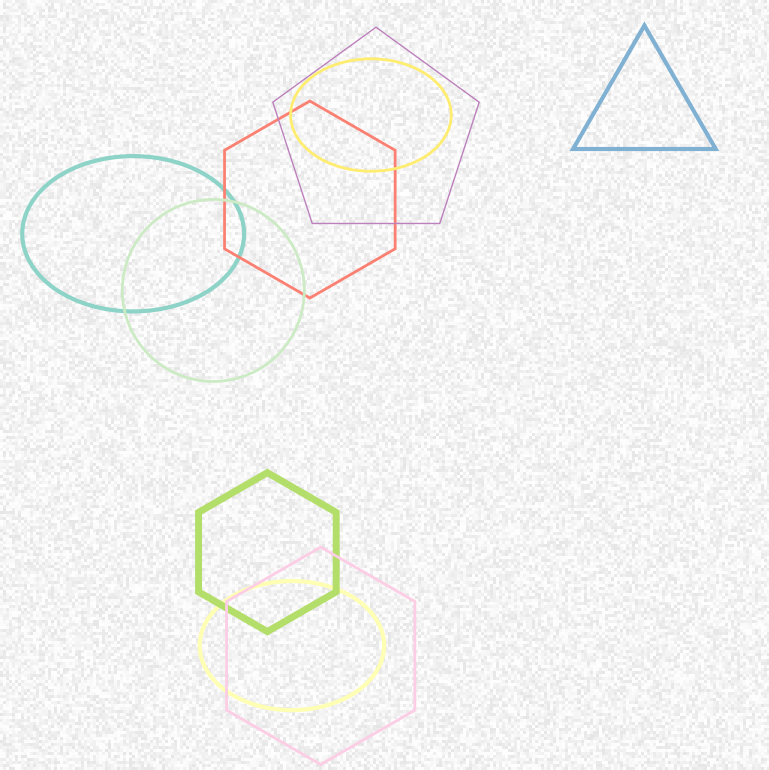[{"shape": "oval", "thickness": 1.5, "radius": 0.72, "center": [0.173, 0.696]}, {"shape": "oval", "thickness": 1.5, "radius": 0.6, "center": [0.379, 0.162]}, {"shape": "hexagon", "thickness": 1, "radius": 0.64, "center": [0.402, 0.741]}, {"shape": "triangle", "thickness": 1.5, "radius": 0.53, "center": [0.837, 0.86]}, {"shape": "hexagon", "thickness": 2.5, "radius": 0.52, "center": [0.347, 0.283]}, {"shape": "hexagon", "thickness": 1, "radius": 0.71, "center": [0.417, 0.148]}, {"shape": "pentagon", "thickness": 0.5, "radius": 0.7, "center": [0.488, 0.824]}, {"shape": "circle", "thickness": 1, "radius": 0.59, "center": [0.277, 0.623]}, {"shape": "oval", "thickness": 1, "radius": 0.52, "center": [0.482, 0.851]}]